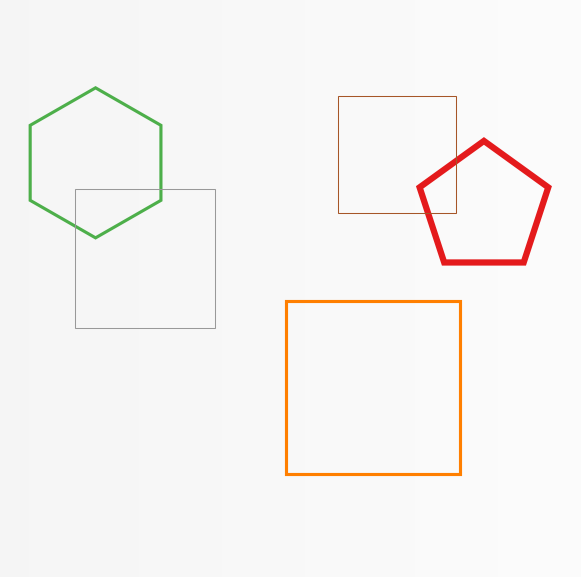[{"shape": "pentagon", "thickness": 3, "radius": 0.58, "center": [0.833, 0.639]}, {"shape": "hexagon", "thickness": 1.5, "radius": 0.65, "center": [0.164, 0.717]}, {"shape": "square", "thickness": 1.5, "radius": 0.75, "center": [0.641, 0.328]}, {"shape": "square", "thickness": 0.5, "radius": 0.51, "center": [0.683, 0.732]}, {"shape": "square", "thickness": 0.5, "radius": 0.6, "center": [0.25, 0.552]}]